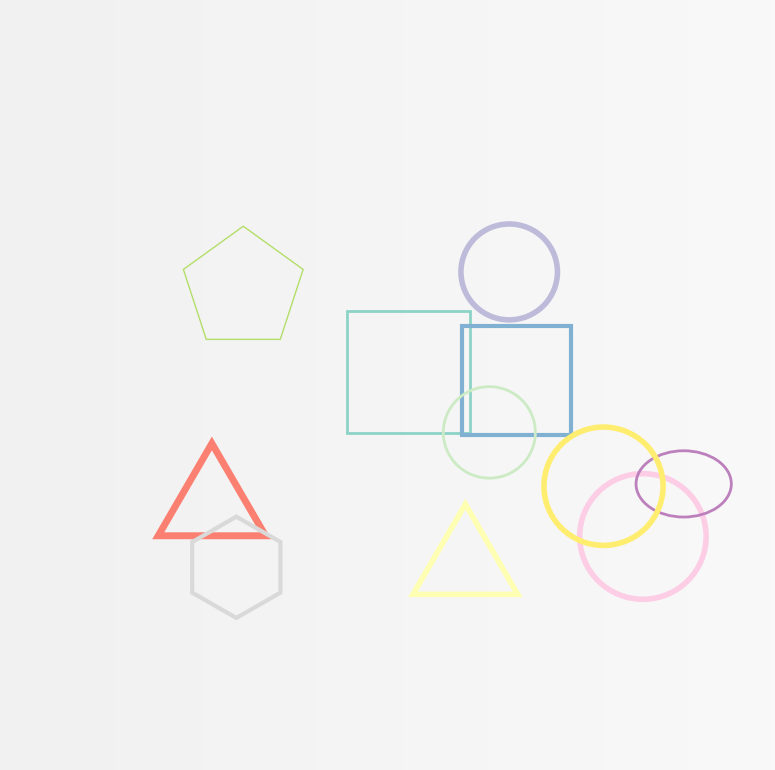[{"shape": "square", "thickness": 1, "radius": 0.4, "center": [0.527, 0.517]}, {"shape": "triangle", "thickness": 2, "radius": 0.39, "center": [0.6, 0.267]}, {"shape": "circle", "thickness": 2, "radius": 0.31, "center": [0.657, 0.647]}, {"shape": "triangle", "thickness": 2.5, "radius": 0.4, "center": [0.273, 0.344]}, {"shape": "square", "thickness": 1.5, "radius": 0.35, "center": [0.666, 0.506]}, {"shape": "pentagon", "thickness": 0.5, "radius": 0.41, "center": [0.314, 0.625]}, {"shape": "circle", "thickness": 2, "radius": 0.41, "center": [0.83, 0.303]}, {"shape": "hexagon", "thickness": 1.5, "radius": 0.33, "center": [0.305, 0.263]}, {"shape": "oval", "thickness": 1, "radius": 0.31, "center": [0.882, 0.372]}, {"shape": "circle", "thickness": 1, "radius": 0.3, "center": [0.631, 0.438]}, {"shape": "circle", "thickness": 2, "radius": 0.38, "center": [0.779, 0.369]}]